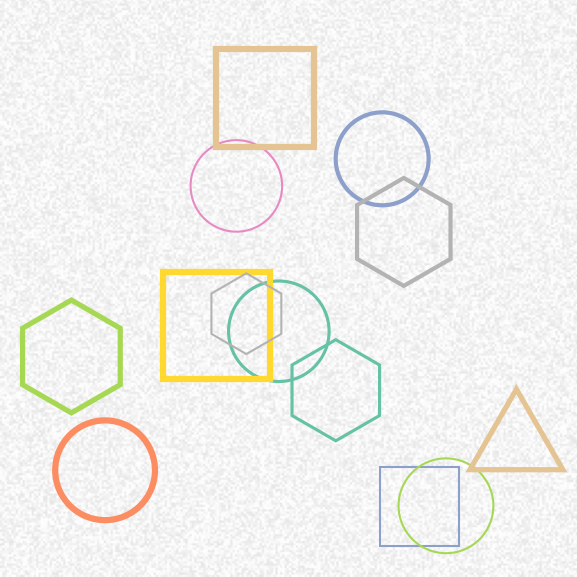[{"shape": "hexagon", "thickness": 1.5, "radius": 0.44, "center": [0.581, 0.323]}, {"shape": "circle", "thickness": 1.5, "radius": 0.44, "center": [0.483, 0.426]}, {"shape": "circle", "thickness": 3, "radius": 0.43, "center": [0.182, 0.185]}, {"shape": "circle", "thickness": 2, "radius": 0.4, "center": [0.662, 0.724]}, {"shape": "square", "thickness": 1, "radius": 0.34, "center": [0.726, 0.122]}, {"shape": "circle", "thickness": 1, "radius": 0.4, "center": [0.409, 0.677]}, {"shape": "hexagon", "thickness": 2.5, "radius": 0.49, "center": [0.124, 0.382]}, {"shape": "circle", "thickness": 1, "radius": 0.41, "center": [0.772, 0.123]}, {"shape": "square", "thickness": 3, "radius": 0.46, "center": [0.374, 0.435]}, {"shape": "triangle", "thickness": 2.5, "radius": 0.46, "center": [0.894, 0.232]}, {"shape": "square", "thickness": 3, "radius": 0.42, "center": [0.459, 0.83]}, {"shape": "hexagon", "thickness": 1, "radius": 0.35, "center": [0.427, 0.456]}, {"shape": "hexagon", "thickness": 2, "radius": 0.47, "center": [0.699, 0.598]}]